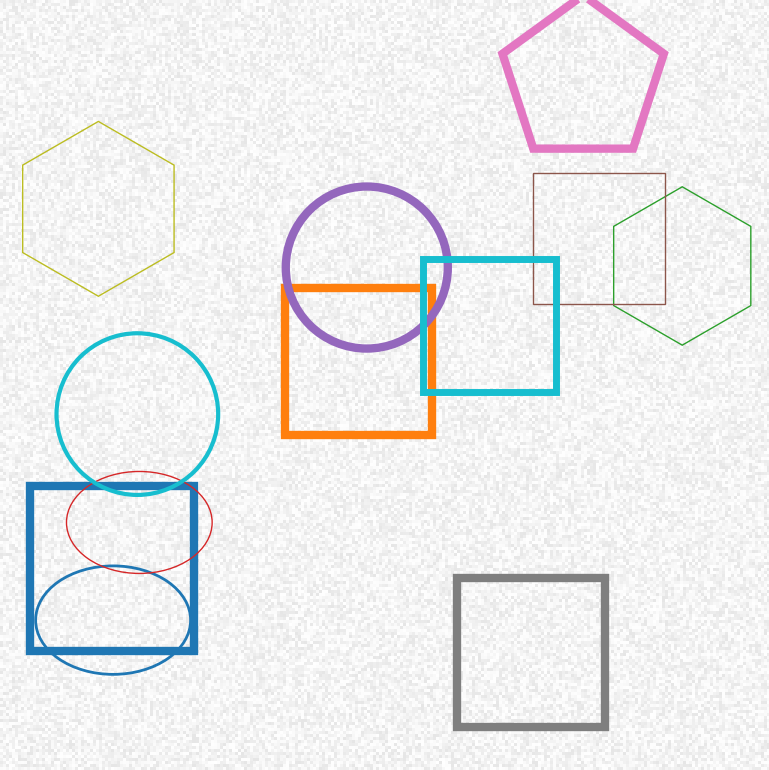[{"shape": "square", "thickness": 3, "radius": 0.53, "center": [0.146, 0.262]}, {"shape": "oval", "thickness": 1, "radius": 0.5, "center": [0.147, 0.195]}, {"shape": "square", "thickness": 3, "radius": 0.48, "center": [0.465, 0.53]}, {"shape": "hexagon", "thickness": 0.5, "radius": 0.51, "center": [0.886, 0.655]}, {"shape": "oval", "thickness": 0.5, "radius": 0.47, "center": [0.181, 0.321]}, {"shape": "circle", "thickness": 3, "radius": 0.53, "center": [0.476, 0.653]}, {"shape": "square", "thickness": 0.5, "radius": 0.43, "center": [0.778, 0.69]}, {"shape": "pentagon", "thickness": 3, "radius": 0.55, "center": [0.757, 0.896]}, {"shape": "square", "thickness": 3, "radius": 0.48, "center": [0.689, 0.152]}, {"shape": "hexagon", "thickness": 0.5, "radius": 0.57, "center": [0.128, 0.729]}, {"shape": "square", "thickness": 2.5, "radius": 0.43, "center": [0.636, 0.577]}, {"shape": "circle", "thickness": 1.5, "radius": 0.52, "center": [0.178, 0.462]}]